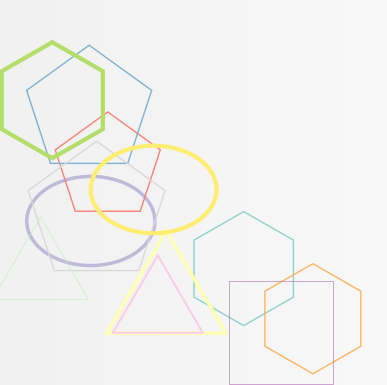[{"shape": "hexagon", "thickness": 1, "radius": 0.74, "center": [0.629, 0.302]}, {"shape": "triangle", "thickness": 2.5, "radius": 0.89, "center": [0.429, 0.223]}, {"shape": "oval", "thickness": 2.5, "radius": 0.83, "center": [0.234, 0.426]}, {"shape": "pentagon", "thickness": 1, "radius": 0.71, "center": [0.278, 0.567]}, {"shape": "pentagon", "thickness": 1, "radius": 0.85, "center": [0.23, 0.713]}, {"shape": "hexagon", "thickness": 1, "radius": 0.71, "center": [0.807, 0.172]}, {"shape": "hexagon", "thickness": 3, "radius": 0.75, "center": [0.135, 0.74]}, {"shape": "triangle", "thickness": 1.5, "radius": 0.67, "center": [0.407, 0.203]}, {"shape": "pentagon", "thickness": 1, "radius": 0.93, "center": [0.249, 0.448]}, {"shape": "square", "thickness": 0.5, "radius": 0.67, "center": [0.725, 0.137]}, {"shape": "triangle", "thickness": 0.5, "radius": 0.71, "center": [0.105, 0.294]}, {"shape": "oval", "thickness": 3, "radius": 0.81, "center": [0.396, 0.508]}]